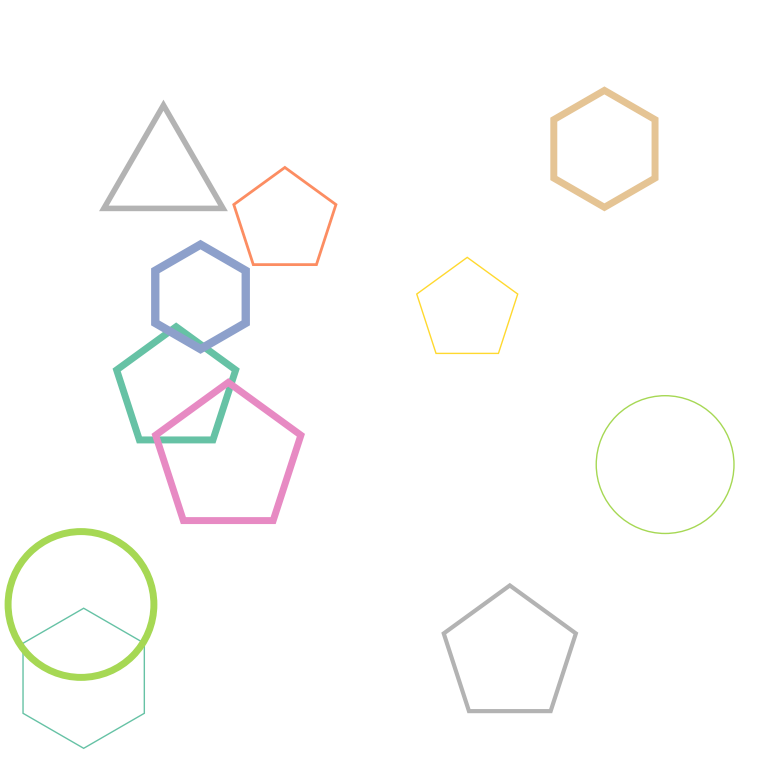[{"shape": "hexagon", "thickness": 0.5, "radius": 0.45, "center": [0.109, 0.119]}, {"shape": "pentagon", "thickness": 2.5, "radius": 0.41, "center": [0.229, 0.494]}, {"shape": "pentagon", "thickness": 1, "radius": 0.35, "center": [0.37, 0.713]}, {"shape": "hexagon", "thickness": 3, "radius": 0.34, "center": [0.26, 0.615]}, {"shape": "pentagon", "thickness": 2.5, "radius": 0.5, "center": [0.296, 0.404]}, {"shape": "circle", "thickness": 0.5, "radius": 0.45, "center": [0.864, 0.397]}, {"shape": "circle", "thickness": 2.5, "radius": 0.47, "center": [0.105, 0.215]}, {"shape": "pentagon", "thickness": 0.5, "radius": 0.34, "center": [0.607, 0.597]}, {"shape": "hexagon", "thickness": 2.5, "radius": 0.38, "center": [0.785, 0.807]}, {"shape": "pentagon", "thickness": 1.5, "radius": 0.45, "center": [0.662, 0.149]}, {"shape": "triangle", "thickness": 2, "radius": 0.45, "center": [0.212, 0.774]}]